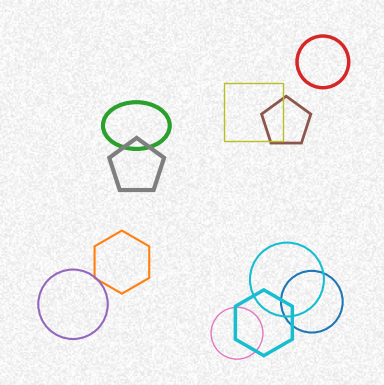[{"shape": "circle", "thickness": 1.5, "radius": 0.4, "center": [0.81, 0.216]}, {"shape": "hexagon", "thickness": 1.5, "radius": 0.41, "center": [0.317, 0.319]}, {"shape": "oval", "thickness": 3, "radius": 0.43, "center": [0.354, 0.674]}, {"shape": "circle", "thickness": 2.5, "radius": 0.34, "center": [0.839, 0.839]}, {"shape": "circle", "thickness": 1.5, "radius": 0.45, "center": [0.19, 0.21]}, {"shape": "pentagon", "thickness": 2, "radius": 0.34, "center": [0.743, 0.683]}, {"shape": "circle", "thickness": 1, "radius": 0.34, "center": [0.616, 0.135]}, {"shape": "pentagon", "thickness": 3, "radius": 0.37, "center": [0.355, 0.567]}, {"shape": "square", "thickness": 1, "radius": 0.38, "center": [0.658, 0.71]}, {"shape": "hexagon", "thickness": 2.5, "radius": 0.43, "center": [0.685, 0.162]}, {"shape": "circle", "thickness": 1.5, "radius": 0.48, "center": [0.745, 0.274]}]